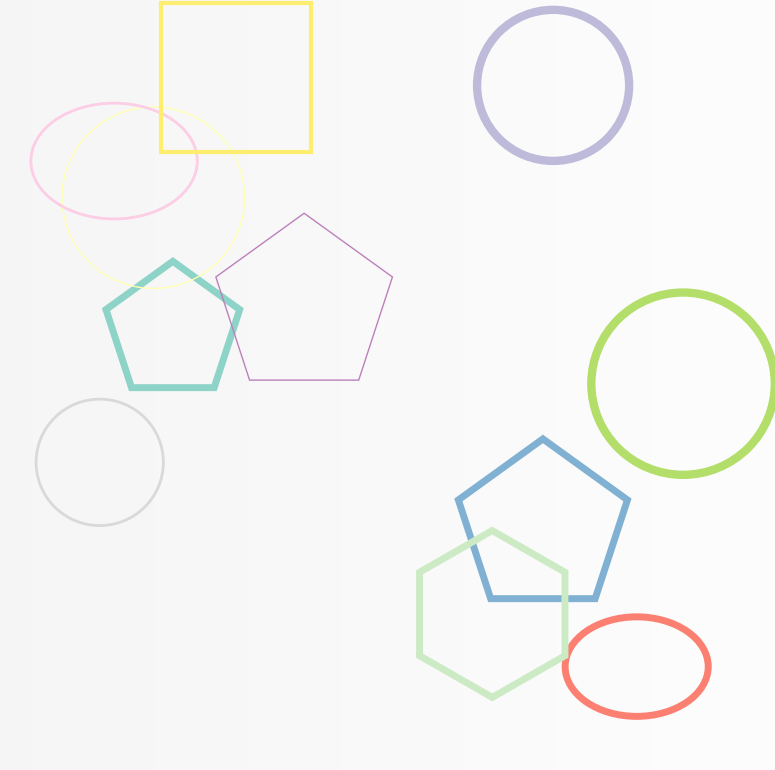[{"shape": "pentagon", "thickness": 2.5, "radius": 0.45, "center": [0.223, 0.57]}, {"shape": "circle", "thickness": 0.5, "radius": 0.59, "center": [0.198, 0.743]}, {"shape": "circle", "thickness": 3, "radius": 0.49, "center": [0.714, 0.889]}, {"shape": "oval", "thickness": 2.5, "radius": 0.46, "center": [0.822, 0.134]}, {"shape": "pentagon", "thickness": 2.5, "radius": 0.57, "center": [0.701, 0.315]}, {"shape": "circle", "thickness": 3, "radius": 0.59, "center": [0.881, 0.502]}, {"shape": "oval", "thickness": 1, "radius": 0.54, "center": [0.147, 0.791]}, {"shape": "circle", "thickness": 1, "radius": 0.41, "center": [0.129, 0.4]}, {"shape": "pentagon", "thickness": 0.5, "radius": 0.6, "center": [0.392, 0.603]}, {"shape": "hexagon", "thickness": 2.5, "radius": 0.54, "center": [0.635, 0.203]}, {"shape": "square", "thickness": 1.5, "radius": 0.48, "center": [0.305, 0.9]}]